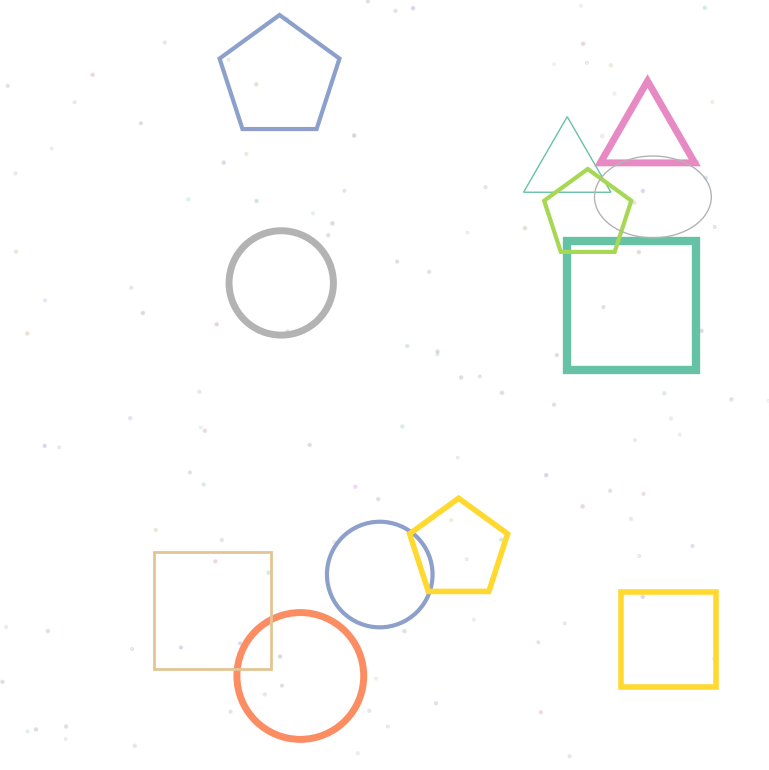[{"shape": "triangle", "thickness": 0.5, "radius": 0.33, "center": [0.737, 0.783]}, {"shape": "square", "thickness": 3, "radius": 0.42, "center": [0.82, 0.603]}, {"shape": "circle", "thickness": 2.5, "radius": 0.41, "center": [0.39, 0.122]}, {"shape": "circle", "thickness": 1.5, "radius": 0.34, "center": [0.493, 0.254]}, {"shape": "pentagon", "thickness": 1.5, "radius": 0.41, "center": [0.363, 0.899]}, {"shape": "triangle", "thickness": 2.5, "radius": 0.35, "center": [0.841, 0.824]}, {"shape": "pentagon", "thickness": 1.5, "radius": 0.3, "center": [0.763, 0.721]}, {"shape": "pentagon", "thickness": 2, "radius": 0.33, "center": [0.596, 0.286]}, {"shape": "square", "thickness": 2, "radius": 0.31, "center": [0.868, 0.169]}, {"shape": "square", "thickness": 1, "radius": 0.38, "center": [0.276, 0.207]}, {"shape": "oval", "thickness": 0.5, "radius": 0.38, "center": [0.848, 0.744]}, {"shape": "circle", "thickness": 2.5, "radius": 0.34, "center": [0.365, 0.633]}]